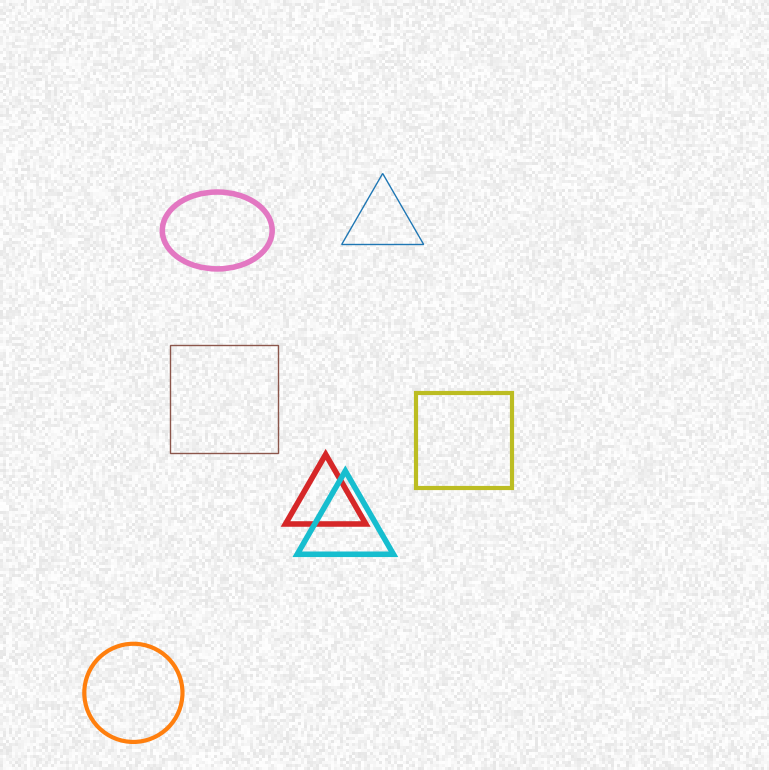[{"shape": "triangle", "thickness": 0.5, "radius": 0.31, "center": [0.497, 0.713]}, {"shape": "circle", "thickness": 1.5, "radius": 0.32, "center": [0.173, 0.1]}, {"shape": "triangle", "thickness": 2, "radius": 0.3, "center": [0.423, 0.35]}, {"shape": "square", "thickness": 0.5, "radius": 0.35, "center": [0.291, 0.482]}, {"shape": "oval", "thickness": 2, "radius": 0.36, "center": [0.282, 0.701]}, {"shape": "square", "thickness": 1.5, "radius": 0.31, "center": [0.603, 0.428]}, {"shape": "triangle", "thickness": 2, "radius": 0.36, "center": [0.448, 0.316]}]